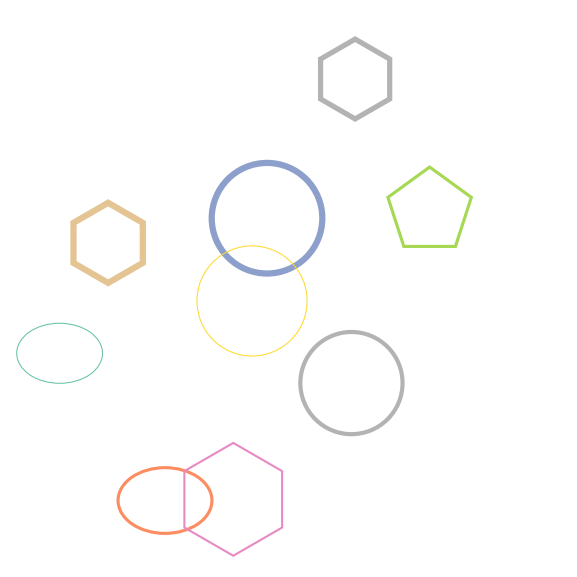[{"shape": "oval", "thickness": 0.5, "radius": 0.37, "center": [0.103, 0.387]}, {"shape": "oval", "thickness": 1.5, "radius": 0.41, "center": [0.286, 0.132]}, {"shape": "circle", "thickness": 3, "radius": 0.48, "center": [0.462, 0.621]}, {"shape": "hexagon", "thickness": 1, "radius": 0.49, "center": [0.404, 0.134]}, {"shape": "pentagon", "thickness": 1.5, "radius": 0.38, "center": [0.744, 0.634]}, {"shape": "circle", "thickness": 0.5, "radius": 0.48, "center": [0.436, 0.478]}, {"shape": "hexagon", "thickness": 3, "radius": 0.35, "center": [0.187, 0.579]}, {"shape": "circle", "thickness": 2, "radius": 0.44, "center": [0.609, 0.336]}, {"shape": "hexagon", "thickness": 2.5, "radius": 0.35, "center": [0.615, 0.862]}]